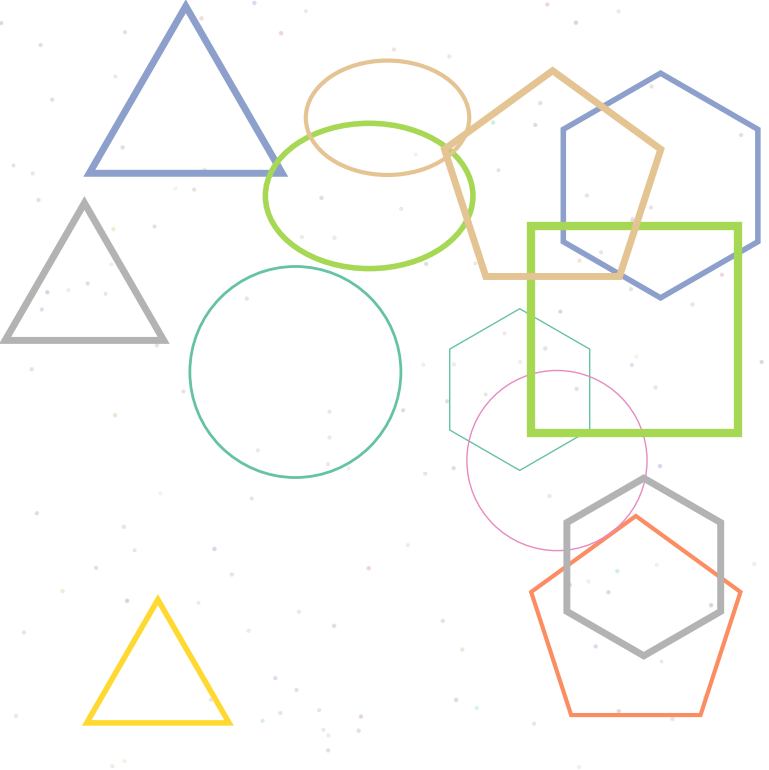[{"shape": "hexagon", "thickness": 0.5, "radius": 0.52, "center": [0.675, 0.494]}, {"shape": "circle", "thickness": 1, "radius": 0.69, "center": [0.384, 0.517]}, {"shape": "pentagon", "thickness": 1.5, "radius": 0.71, "center": [0.826, 0.187]}, {"shape": "triangle", "thickness": 2.5, "radius": 0.72, "center": [0.241, 0.847]}, {"shape": "hexagon", "thickness": 2, "radius": 0.73, "center": [0.858, 0.759]}, {"shape": "circle", "thickness": 0.5, "radius": 0.58, "center": [0.723, 0.402]}, {"shape": "oval", "thickness": 2, "radius": 0.67, "center": [0.479, 0.746]}, {"shape": "square", "thickness": 3, "radius": 0.67, "center": [0.824, 0.572]}, {"shape": "triangle", "thickness": 2, "radius": 0.53, "center": [0.205, 0.115]}, {"shape": "oval", "thickness": 1.5, "radius": 0.53, "center": [0.503, 0.847]}, {"shape": "pentagon", "thickness": 2.5, "radius": 0.74, "center": [0.718, 0.76]}, {"shape": "hexagon", "thickness": 2.5, "radius": 0.58, "center": [0.836, 0.264]}, {"shape": "triangle", "thickness": 2.5, "radius": 0.59, "center": [0.11, 0.617]}]